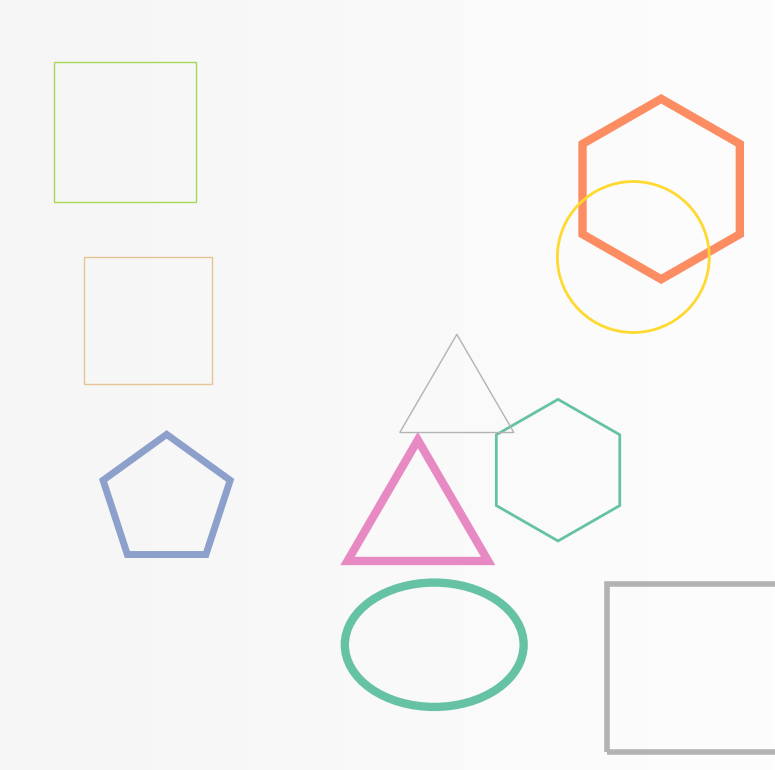[{"shape": "oval", "thickness": 3, "radius": 0.58, "center": [0.56, 0.163]}, {"shape": "hexagon", "thickness": 1, "radius": 0.46, "center": [0.72, 0.389]}, {"shape": "hexagon", "thickness": 3, "radius": 0.59, "center": [0.853, 0.754]}, {"shape": "pentagon", "thickness": 2.5, "radius": 0.43, "center": [0.215, 0.35]}, {"shape": "triangle", "thickness": 3, "radius": 0.52, "center": [0.539, 0.324]}, {"shape": "square", "thickness": 0.5, "radius": 0.46, "center": [0.161, 0.829]}, {"shape": "circle", "thickness": 1, "radius": 0.49, "center": [0.817, 0.666]}, {"shape": "square", "thickness": 0.5, "radius": 0.41, "center": [0.191, 0.583]}, {"shape": "square", "thickness": 2, "radius": 0.55, "center": [0.893, 0.132]}, {"shape": "triangle", "thickness": 0.5, "radius": 0.43, "center": [0.589, 0.481]}]